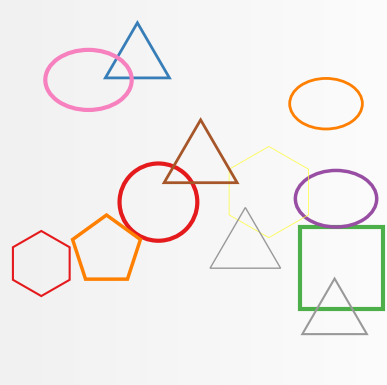[{"shape": "circle", "thickness": 3, "radius": 0.5, "center": [0.409, 0.475]}, {"shape": "hexagon", "thickness": 1.5, "radius": 0.42, "center": [0.107, 0.316]}, {"shape": "triangle", "thickness": 2, "radius": 0.48, "center": [0.355, 0.845]}, {"shape": "square", "thickness": 3, "radius": 0.53, "center": [0.881, 0.303]}, {"shape": "oval", "thickness": 2.5, "radius": 0.52, "center": [0.867, 0.484]}, {"shape": "pentagon", "thickness": 2.5, "radius": 0.46, "center": [0.275, 0.349]}, {"shape": "oval", "thickness": 2, "radius": 0.47, "center": [0.841, 0.731]}, {"shape": "hexagon", "thickness": 0.5, "radius": 0.59, "center": [0.694, 0.501]}, {"shape": "triangle", "thickness": 2, "radius": 0.54, "center": [0.518, 0.58]}, {"shape": "oval", "thickness": 3, "radius": 0.56, "center": [0.228, 0.792]}, {"shape": "triangle", "thickness": 1, "radius": 0.53, "center": [0.633, 0.356]}, {"shape": "triangle", "thickness": 1.5, "radius": 0.48, "center": [0.863, 0.18]}]